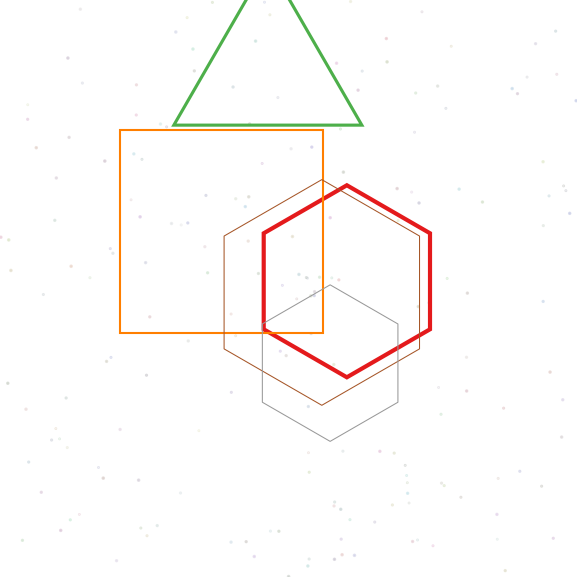[{"shape": "hexagon", "thickness": 2, "radius": 0.83, "center": [0.601, 0.512]}, {"shape": "triangle", "thickness": 1.5, "radius": 0.94, "center": [0.464, 0.876]}, {"shape": "square", "thickness": 1, "radius": 0.88, "center": [0.384, 0.598]}, {"shape": "hexagon", "thickness": 0.5, "radius": 0.98, "center": [0.557, 0.493]}, {"shape": "hexagon", "thickness": 0.5, "radius": 0.68, "center": [0.572, 0.37]}]